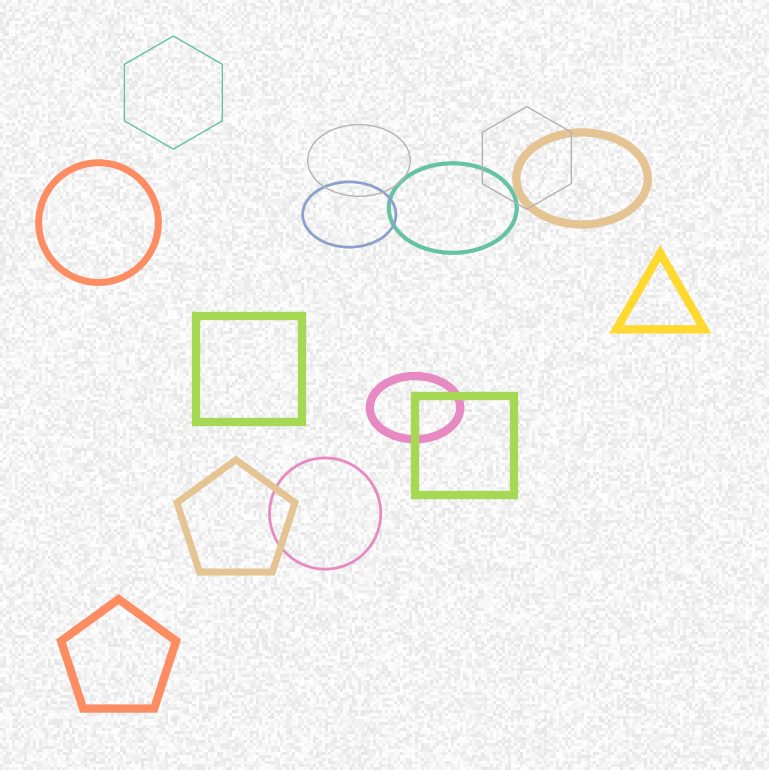[{"shape": "oval", "thickness": 1.5, "radius": 0.42, "center": [0.588, 0.73]}, {"shape": "hexagon", "thickness": 0.5, "radius": 0.37, "center": [0.225, 0.88]}, {"shape": "circle", "thickness": 2.5, "radius": 0.39, "center": [0.128, 0.711]}, {"shape": "pentagon", "thickness": 3, "radius": 0.39, "center": [0.154, 0.143]}, {"shape": "oval", "thickness": 1, "radius": 0.3, "center": [0.454, 0.721]}, {"shape": "circle", "thickness": 1, "radius": 0.36, "center": [0.422, 0.333]}, {"shape": "oval", "thickness": 3, "radius": 0.29, "center": [0.539, 0.471]}, {"shape": "square", "thickness": 3, "radius": 0.34, "center": [0.323, 0.52]}, {"shape": "square", "thickness": 3, "radius": 0.32, "center": [0.604, 0.421]}, {"shape": "triangle", "thickness": 3, "radius": 0.33, "center": [0.857, 0.605]}, {"shape": "oval", "thickness": 3, "radius": 0.43, "center": [0.756, 0.768]}, {"shape": "pentagon", "thickness": 2.5, "radius": 0.4, "center": [0.306, 0.322]}, {"shape": "oval", "thickness": 0.5, "radius": 0.33, "center": [0.466, 0.792]}, {"shape": "hexagon", "thickness": 0.5, "radius": 0.33, "center": [0.684, 0.795]}]